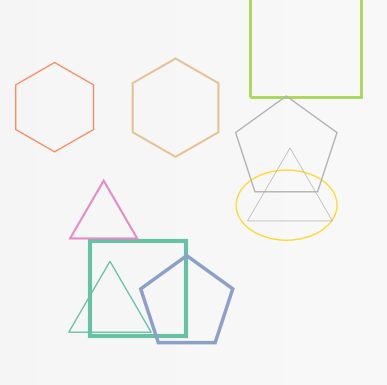[{"shape": "triangle", "thickness": 1, "radius": 0.61, "center": [0.284, 0.198]}, {"shape": "square", "thickness": 3, "radius": 0.62, "center": [0.355, 0.251]}, {"shape": "hexagon", "thickness": 1, "radius": 0.58, "center": [0.141, 0.722]}, {"shape": "pentagon", "thickness": 2.5, "radius": 0.62, "center": [0.482, 0.211]}, {"shape": "triangle", "thickness": 1.5, "radius": 0.5, "center": [0.268, 0.431]}, {"shape": "square", "thickness": 2, "radius": 0.71, "center": [0.789, 0.89]}, {"shape": "oval", "thickness": 1, "radius": 0.65, "center": [0.74, 0.467]}, {"shape": "hexagon", "thickness": 1.5, "radius": 0.64, "center": [0.453, 0.72]}, {"shape": "pentagon", "thickness": 1, "radius": 0.69, "center": [0.739, 0.613]}, {"shape": "triangle", "thickness": 0.5, "radius": 0.63, "center": [0.748, 0.489]}]